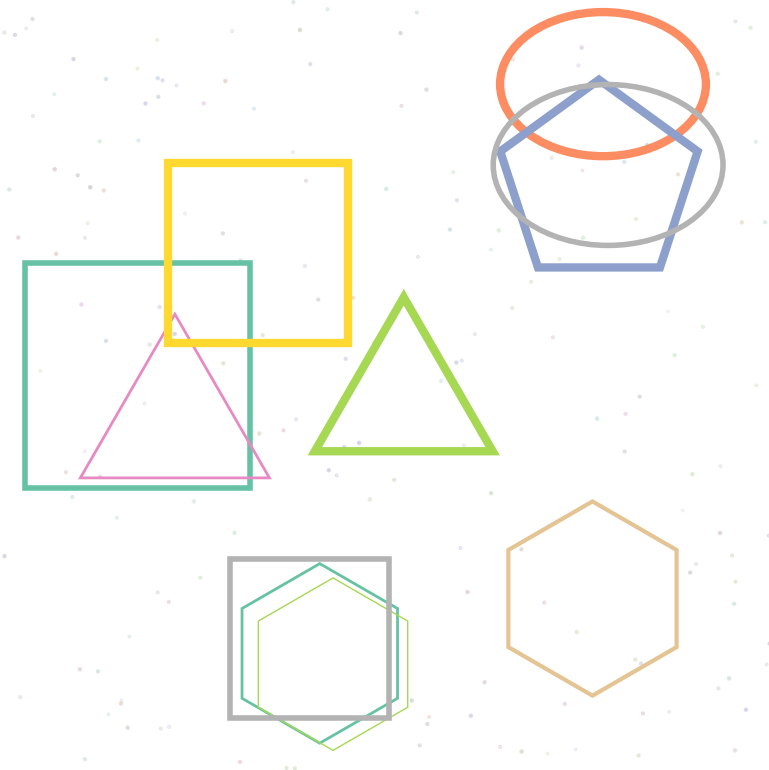[{"shape": "hexagon", "thickness": 1, "radius": 0.58, "center": [0.415, 0.151]}, {"shape": "square", "thickness": 2, "radius": 0.73, "center": [0.179, 0.512]}, {"shape": "oval", "thickness": 3, "radius": 0.67, "center": [0.783, 0.891]}, {"shape": "pentagon", "thickness": 3, "radius": 0.67, "center": [0.778, 0.762]}, {"shape": "triangle", "thickness": 1, "radius": 0.71, "center": [0.227, 0.45]}, {"shape": "triangle", "thickness": 3, "radius": 0.67, "center": [0.524, 0.481]}, {"shape": "hexagon", "thickness": 0.5, "radius": 0.56, "center": [0.433, 0.137]}, {"shape": "square", "thickness": 3, "radius": 0.58, "center": [0.335, 0.672]}, {"shape": "hexagon", "thickness": 1.5, "radius": 0.63, "center": [0.769, 0.223]}, {"shape": "square", "thickness": 2, "radius": 0.52, "center": [0.402, 0.171]}, {"shape": "oval", "thickness": 2, "radius": 0.75, "center": [0.79, 0.786]}]